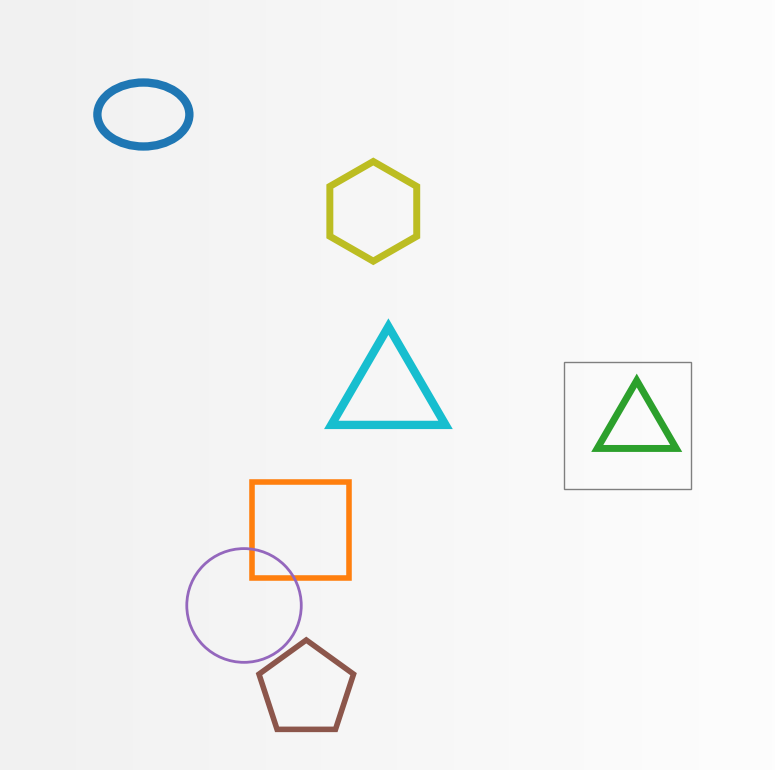[{"shape": "oval", "thickness": 3, "radius": 0.3, "center": [0.185, 0.851]}, {"shape": "square", "thickness": 2, "radius": 0.31, "center": [0.388, 0.312]}, {"shape": "triangle", "thickness": 2.5, "radius": 0.29, "center": [0.822, 0.447]}, {"shape": "circle", "thickness": 1, "radius": 0.37, "center": [0.315, 0.214]}, {"shape": "pentagon", "thickness": 2, "radius": 0.32, "center": [0.395, 0.105]}, {"shape": "square", "thickness": 0.5, "radius": 0.41, "center": [0.809, 0.448]}, {"shape": "hexagon", "thickness": 2.5, "radius": 0.32, "center": [0.482, 0.726]}, {"shape": "triangle", "thickness": 3, "radius": 0.43, "center": [0.501, 0.491]}]